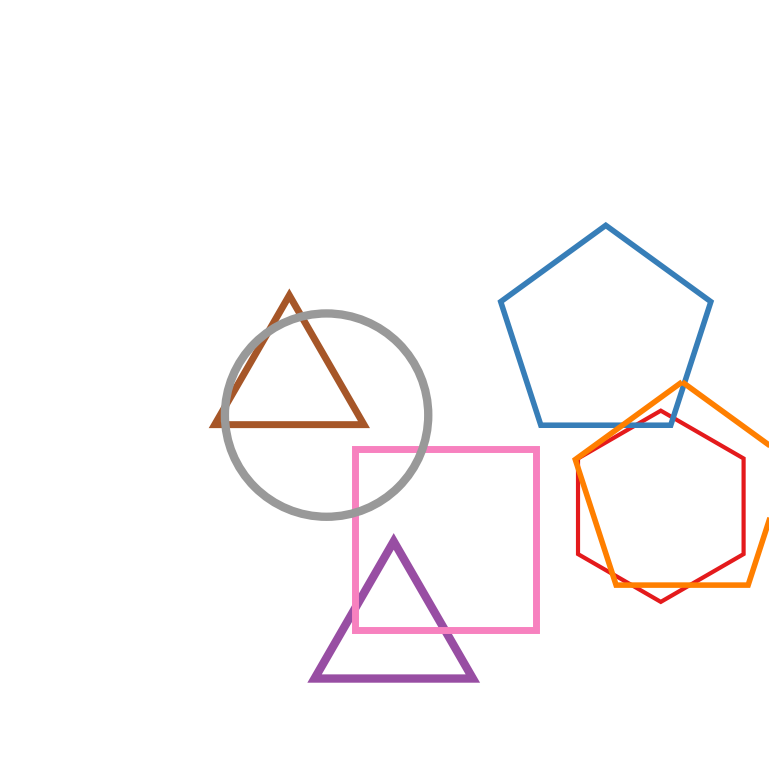[{"shape": "hexagon", "thickness": 1.5, "radius": 0.62, "center": [0.858, 0.342]}, {"shape": "pentagon", "thickness": 2, "radius": 0.72, "center": [0.787, 0.564]}, {"shape": "triangle", "thickness": 3, "radius": 0.59, "center": [0.511, 0.178]}, {"shape": "pentagon", "thickness": 2, "radius": 0.73, "center": [0.886, 0.358]}, {"shape": "triangle", "thickness": 2.5, "radius": 0.56, "center": [0.376, 0.504]}, {"shape": "square", "thickness": 2.5, "radius": 0.59, "center": [0.578, 0.3]}, {"shape": "circle", "thickness": 3, "radius": 0.66, "center": [0.424, 0.461]}]